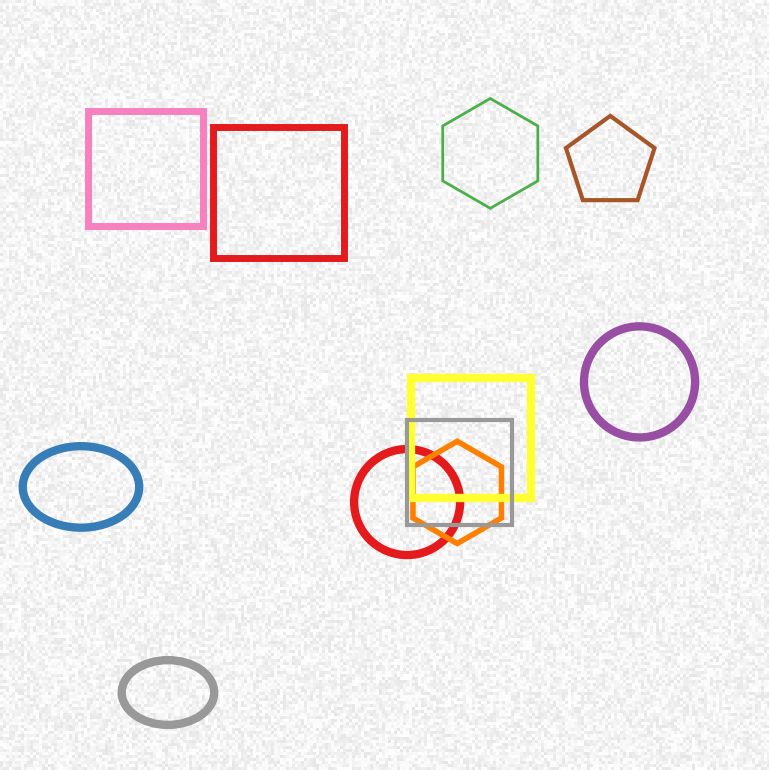[{"shape": "circle", "thickness": 3, "radius": 0.34, "center": [0.529, 0.348]}, {"shape": "square", "thickness": 2.5, "radius": 0.43, "center": [0.362, 0.75]}, {"shape": "oval", "thickness": 3, "radius": 0.38, "center": [0.105, 0.368]}, {"shape": "hexagon", "thickness": 1, "radius": 0.36, "center": [0.637, 0.801]}, {"shape": "circle", "thickness": 3, "radius": 0.36, "center": [0.831, 0.504]}, {"shape": "hexagon", "thickness": 2, "radius": 0.33, "center": [0.594, 0.36]}, {"shape": "square", "thickness": 3, "radius": 0.39, "center": [0.612, 0.431]}, {"shape": "pentagon", "thickness": 1.5, "radius": 0.3, "center": [0.793, 0.789]}, {"shape": "square", "thickness": 2.5, "radius": 0.37, "center": [0.189, 0.781]}, {"shape": "oval", "thickness": 3, "radius": 0.3, "center": [0.218, 0.101]}, {"shape": "square", "thickness": 1.5, "radius": 0.34, "center": [0.597, 0.386]}]